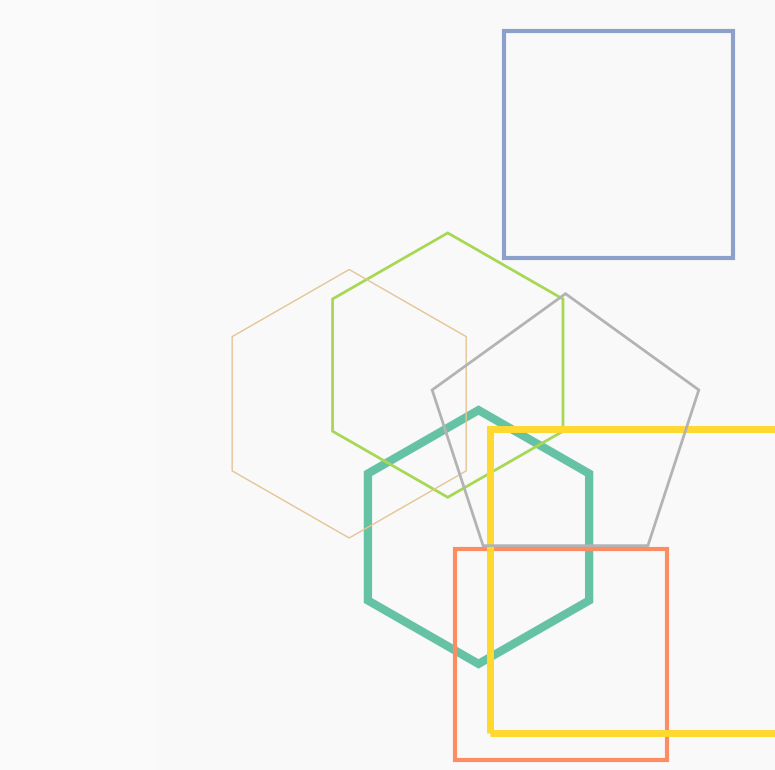[{"shape": "hexagon", "thickness": 3, "radius": 0.82, "center": [0.617, 0.303]}, {"shape": "square", "thickness": 1.5, "radius": 0.69, "center": [0.724, 0.15]}, {"shape": "square", "thickness": 1.5, "radius": 0.74, "center": [0.798, 0.812]}, {"shape": "hexagon", "thickness": 1, "radius": 0.86, "center": [0.578, 0.526]}, {"shape": "square", "thickness": 2.5, "radius": 0.99, "center": [0.831, 0.246]}, {"shape": "hexagon", "thickness": 0.5, "radius": 0.87, "center": [0.451, 0.476]}, {"shape": "pentagon", "thickness": 1, "radius": 0.9, "center": [0.73, 0.438]}]